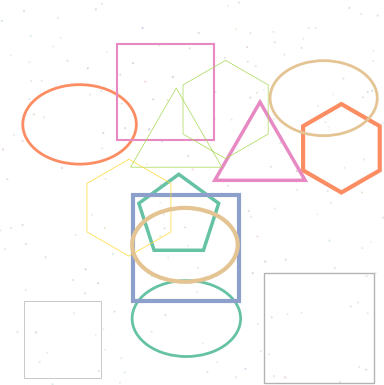[{"shape": "oval", "thickness": 2, "radius": 0.7, "center": [0.484, 0.173]}, {"shape": "pentagon", "thickness": 2.5, "radius": 0.55, "center": [0.464, 0.438]}, {"shape": "oval", "thickness": 2, "radius": 0.74, "center": [0.207, 0.677]}, {"shape": "hexagon", "thickness": 3, "radius": 0.57, "center": [0.887, 0.615]}, {"shape": "square", "thickness": 3, "radius": 0.69, "center": [0.484, 0.357]}, {"shape": "triangle", "thickness": 2.5, "radius": 0.68, "center": [0.675, 0.599]}, {"shape": "square", "thickness": 1.5, "radius": 0.63, "center": [0.43, 0.761]}, {"shape": "hexagon", "thickness": 0.5, "radius": 0.64, "center": [0.586, 0.716]}, {"shape": "triangle", "thickness": 0.5, "radius": 0.69, "center": [0.458, 0.634]}, {"shape": "hexagon", "thickness": 0.5, "radius": 0.63, "center": [0.335, 0.461]}, {"shape": "oval", "thickness": 2, "radius": 0.7, "center": [0.841, 0.745]}, {"shape": "oval", "thickness": 3, "radius": 0.69, "center": [0.48, 0.364]}, {"shape": "square", "thickness": 1, "radius": 0.72, "center": [0.829, 0.148]}, {"shape": "square", "thickness": 0.5, "radius": 0.5, "center": [0.162, 0.117]}]